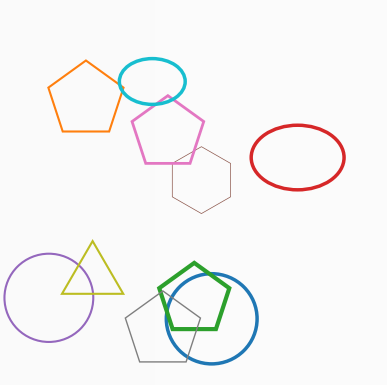[{"shape": "circle", "thickness": 2.5, "radius": 0.59, "center": [0.546, 0.172]}, {"shape": "pentagon", "thickness": 1.5, "radius": 0.51, "center": [0.222, 0.741]}, {"shape": "pentagon", "thickness": 3, "radius": 0.48, "center": [0.501, 0.222]}, {"shape": "oval", "thickness": 2.5, "radius": 0.6, "center": [0.768, 0.591]}, {"shape": "circle", "thickness": 1.5, "radius": 0.57, "center": [0.126, 0.226]}, {"shape": "hexagon", "thickness": 0.5, "radius": 0.43, "center": [0.52, 0.532]}, {"shape": "pentagon", "thickness": 2, "radius": 0.49, "center": [0.433, 0.654]}, {"shape": "pentagon", "thickness": 1, "radius": 0.51, "center": [0.42, 0.142]}, {"shape": "triangle", "thickness": 1.5, "radius": 0.46, "center": [0.239, 0.282]}, {"shape": "oval", "thickness": 2.5, "radius": 0.42, "center": [0.393, 0.788]}]